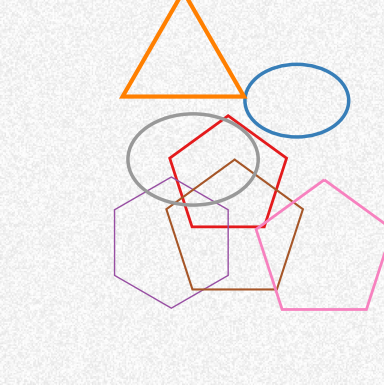[{"shape": "pentagon", "thickness": 2, "radius": 0.8, "center": [0.593, 0.54]}, {"shape": "oval", "thickness": 2.5, "radius": 0.67, "center": [0.771, 0.739]}, {"shape": "hexagon", "thickness": 1, "radius": 0.85, "center": [0.445, 0.37]}, {"shape": "triangle", "thickness": 3, "radius": 0.91, "center": [0.476, 0.84]}, {"shape": "pentagon", "thickness": 1.5, "radius": 0.93, "center": [0.609, 0.399]}, {"shape": "pentagon", "thickness": 2, "radius": 0.93, "center": [0.842, 0.347]}, {"shape": "oval", "thickness": 2.5, "radius": 0.85, "center": [0.501, 0.586]}]